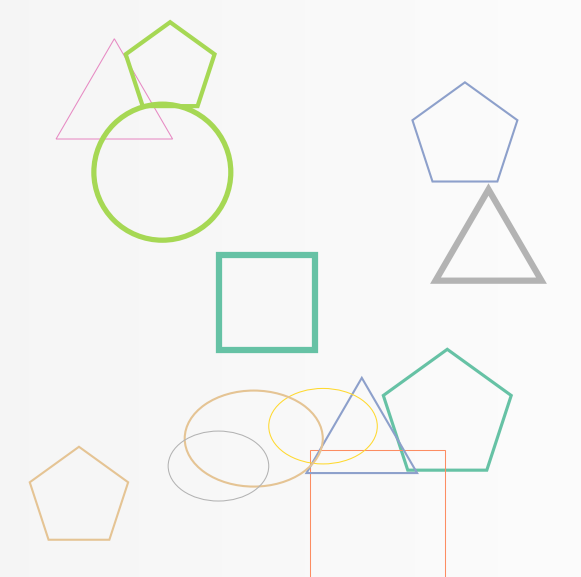[{"shape": "pentagon", "thickness": 1.5, "radius": 0.58, "center": [0.77, 0.279]}, {"shape": "square", "thickness": 3, "radius": 0.41, "center": [0.459, 0.475]}, {"shape": "square", "thickness": 0.5, "radius": 0.58, "center": [0.649, 0.103]}, {"shape": "pentagon", "thickness": 1, "radius": 0.47, "center": [0.8, 0.762]}, {"shape": "triangle", "thickness": 1, "radius": 0.55, "center": [0.622, 0.235]}, {"shape": "triangle", "thickness": 0.5, "radius": 0.58, "center": [0.197, 0.816]}, {"shape": "circle", "thickness": 2.5, "radius": 0.59, "center": [0.279, 0.701]}, {"shape": "pentagon", "thickness": 2, "radius": 0.4, "center": [0.293, 0.88]}, {"shape": "oval", "thickness": 0.5, "radius": 0.47, "center": [0.556, 0.261]}, {"shape": "oval", "thickness": 1, "radius": 0.59, "center": [0.437, 0.24]}, {"shape": "pentagon", "thickness": 1, "radius": 0.44, "center": [0.136, 0.137]}, {"shape": "oval", "thickness": 0.5, "radius": 0.43, "center": [0.376, 0.192]}, {"shape": "triangle", "thickness": 3, "radius": 0.53, "center": [0.84, 0.566]}]